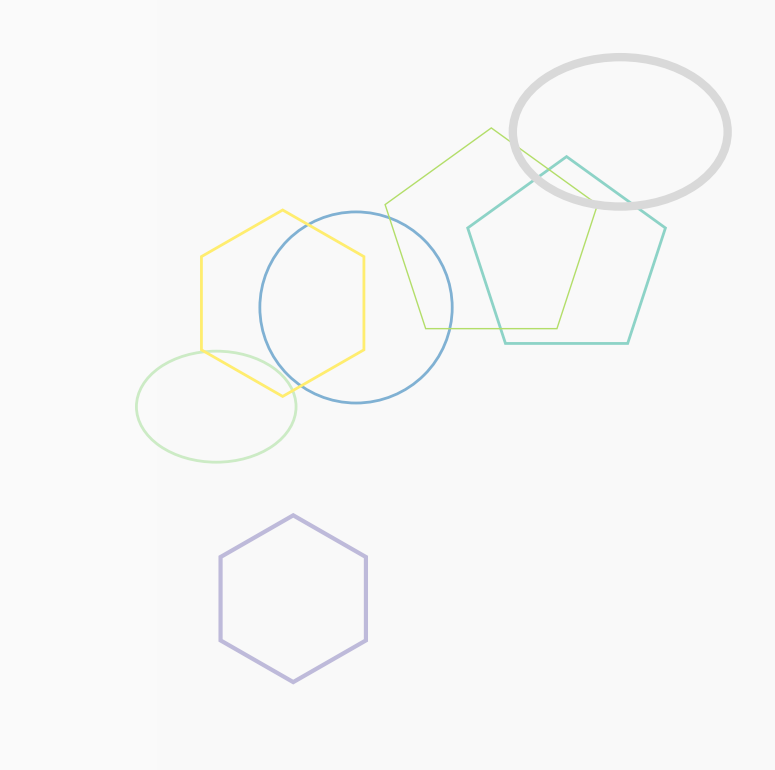[{"shape": "pentagon", "thickness": 1, "radius": 0.67, "center": [0.731, 0.662]}, {"shape": "hexagon", "thickness": 1.5, "radius": 0.54, "center": [0.378, 0.222]}, {"shape": "circle", "thickness": 1, "radius": 0.62, "center": [0.459, 0.601]}, {"shape": "pentagon", "thickness": 0.5, "radius": 0.72, "center": [0.634, 0.69]}, {"shape": "oval", "thickness": 3, "radius": 0.69, "center": [0.8, 0.829]}, {"shape": "oval", "thickness": 1, "radius": 0.51, "center": [0.279, 0.472]}, {"shape": "hexagon", "thickness": 1, "radius": 0.61, "center": [0.365, 0.606]}]